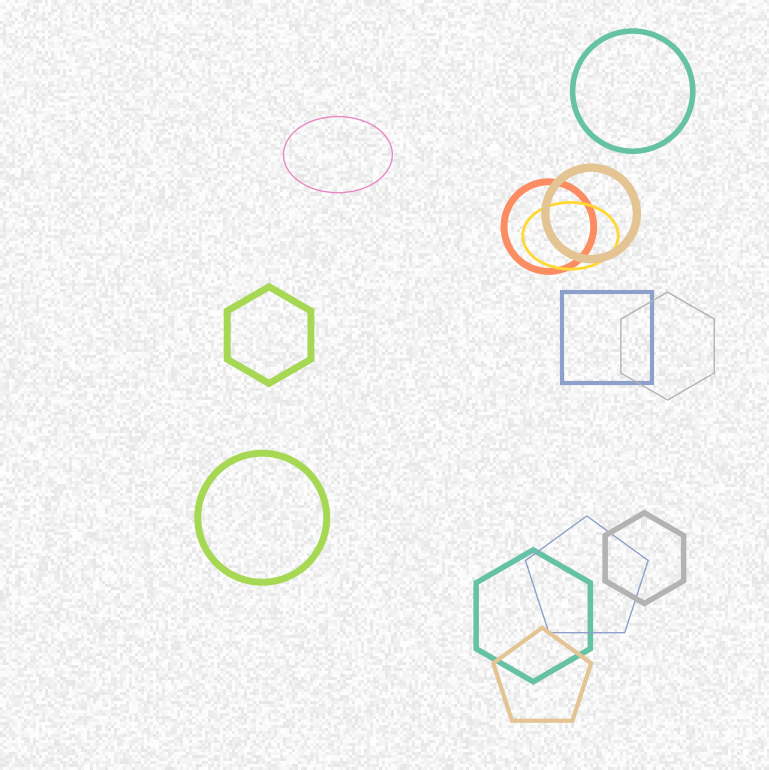[{"shape": "circle", "thickness": 2, "radius": 0.39, "center": [0.822, 0.882]}, {"shape": "hexagon", "thickness": 2, "radius": 0.43, "center": [0.693, 0.2]}, {"shape": "circle", "thickness": 2.5, "radius": 0.29, "center": [0.713, 0.706]}, {"shape": "pentagon", "thickness": 0.5, "radius": 0.42, "center": [0.762, 0.246]}, {"shape": "square", "thickness": 1.5, "radius": 0.3, "center": [0.788, 0.562]}, {"shape": "oval", "thickness": 0.5, "radius": 0.35, "center": [0.439, 0.799]}, {"shape": "hexagon", "thickness": 2.5, "radius": 0.31, "center": [0.349, 0.565]}, {"shape": "circle", "thickness": 2.5, "radius": 0.42, "center": [0.341, 0.328]}, {"shape": "oval", "thickness": 1, "radius": 0.31, "center": [0.741, 0.694]}, {"shape": "circle", "thickness": 3, "radius": 0.3, "center": [0.768, 0.723]}, {"shape": "pentagon", "thickness": 1.5, "radius": 0.33, "center": [0.704, 0.118]}, {"shape": "hexagon", "thickness": 2, "radius": 0.29, "center": [0.837, 0.275]}, {"shape": "hexagon", "thickness": 0.5, "radius": 0.35, "center": [0.867, 0.551]}]